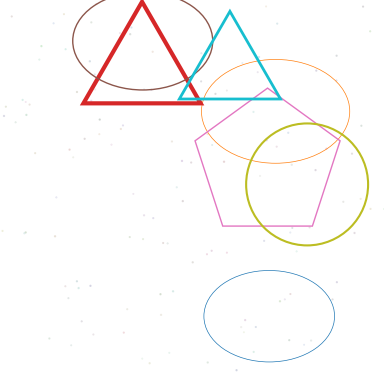[{"shape": "oval", "thickness": 0.5, "radius": 0.85, "center": [0.699, 0.179]}, {"shape": "oval", "thickness": 0.5, "radius": 0.96, "center": [0.716, 0.711]}, {"shape": "triangle", "thickness": 3, "radius": 0.88, "center": [0.369, 0.819]}, {"shape": "oval", "thickness": 1, "radius": 0.91, "center": [0.371, 0.894]}, {"shape": "pentagon", "thickness": 1, "radius": 0.99, "center": [0.695, 0.573]}, {"shape": "circle", "thickness": 1.5, "radius": 0.79, "center": [0.798, 0.521]}, {"shape": "triangle", "thickness": 2, "radius": 0.76, "center": [0.597, 0.819]}]